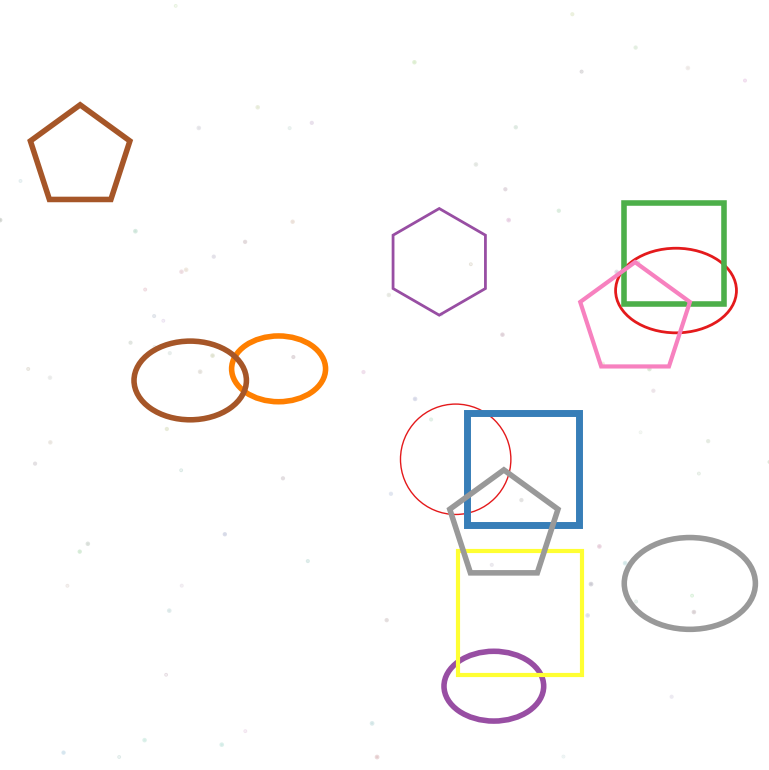[{"shape": "oval", "thickness": 1, "radius": 0.39, "center": [0.878, 0.623]}, {"shape": "circle", "thickness": 0.5, "radius": 0.36, "center": [0.592, 0.404]}, {"shape": "square", "thickness": 2.5, "radius": 0.36, "center": [0.679, 0.391]}, {"shape": "square", "thickness": 2, "radius": 0.33, "center": [0.875, 0.671]}, {"shape": "hexagon", "thickness": 1, "radius": 0.35, "center": [0.57, 0.66]}, {"shape": "oval", "thickness": 2, "radius": 0.32, "center": [0.641, 0.109]}, {"shape": "oval", "thickness": 2, "radius": 0.31, "center": [0.362, 0.521]}, {"shape": "square", "thickness": 1.5, "radius": 0.4, "center": [0.675, 0.204]}, {"shape": "oval", "thickness": 2, "radius": 0.36, "center": [0.247, 0.506]}, {"shape": "pentagon", "thickness": 2, "radius": 0.34, "center": [0.104, 0.796]}, {"shape": "pentagon", "thickness": 1.5, "radius": 0.37, "center": [0.825, 0.585]}, {"shape": "pentagon", "thickness": 2, "radius": 0.37, "center": [0.654, 0.316]}, {"shape": "oval", "thickness": 2, "radius": 0.43, "center": [0.896, 0.242]}]